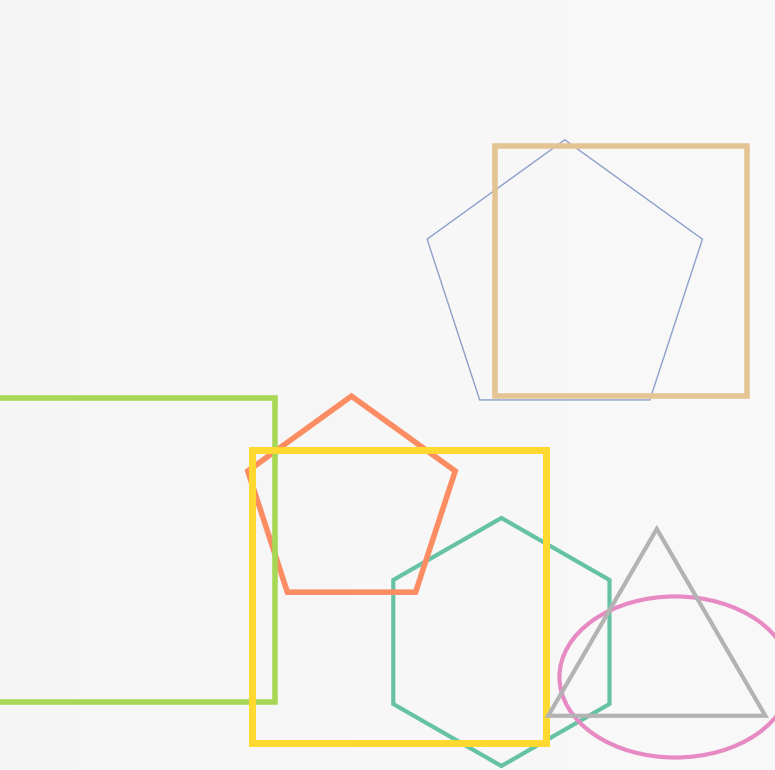[{"shape": "hexagon", "thickness": 1.5, "radius": 0.81, "center": [0.647, 0.166]}, {"shape": "pentagon", "thickness": 2, "radius": 0.7, "center": [0.454, 0.345]}, {"shape": "pentagon", "thickness": 0.5, "radius": 0.93, "center": [0.729, 0.632]}, {"shape": "oval", "thickness": 1.5, "radius": 0.75, "center": [0.871, 0.121]}, {"shape": "square", "thickness": 2, "radius": 0.98, "center": [0.158, 0.286]}, {"shape": "square", "thickness": 2.5, "radius": 0.95, "center": [0.515, 0.225]}, {"shape": "square", "thickness": 2, "radius": 0.81, "center": [0.802, 0.648]}, {"shape": "triangle", "thickness": 1.5, "radius": 0.81, "center": [0.847, 0.151]}]